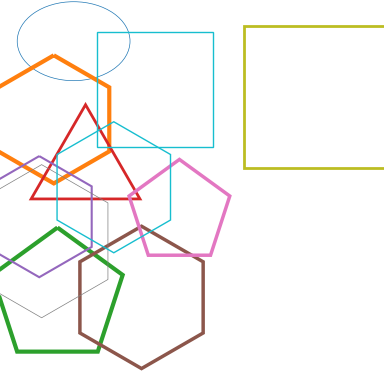[{"shape": "oval", "thickness": 0.5, "radius": 0.73, "center": [0.191, 0.893]}, {"shape": "hexagon", "thickness": 3, "radius": 0.83, "center": [0.14, 0.69]}, {"shape": "pentagon", "thickness": 3, "radius": 0.89, "center": [0.149, 0.231]}, {"shape": "triangle", "thickness": 2, "radius": 0.82, "center": [0.222, 0.565]}, {"shape": "hexagon", "thickness": 1.5, "radius": 0.79, "center": [0.102, 0.437]}, {"shape": "hexagon", "thickness": 2.5, "radius": 0.92, "center": [0.368, 0.228]}, {"shape": "pentagon", "thickness": 2.5, "radius": 0.69, "center": [0.466, 0.448]}, {"shape": "hexagon", "thickness": 0.5, "radius": 0.99, "center": [0.108, 0.374]}, {"shape": "square", "thickness": 2, "radius": 0.92, "center": [0.816, 0.748]}, {"shape": "square", "thickness": 1, "radius": 0.75, "center": [0.403, 0.768]}, {"shape": "hexagon", "thickness": 1, "radius": 0.85, "center": [0.296, 0.514]}]